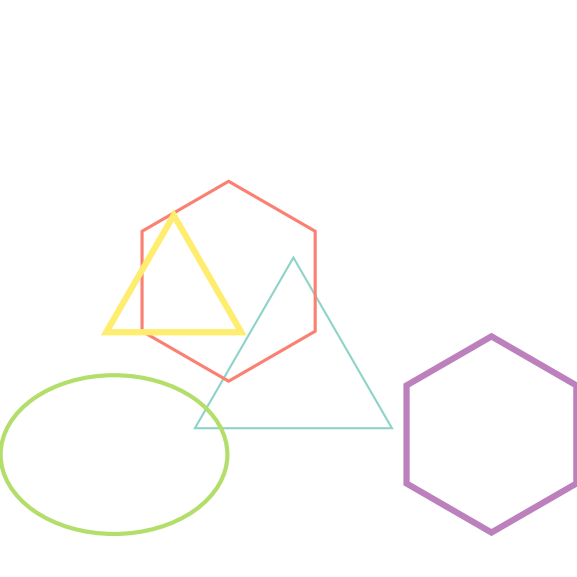[{"shape": "triangle", "thickness": 1, "radius": 0.99, "center": [0.508, 0.356]}, {"shape": "hexagon", "thickness": 1.5, "radius": 0.87, "center": [0.396, 0.512]}, {"shape": "oval", "thickness": 2, "radius": 0.98, "center": [0.197, 0.212]}, {"shape": "hexagon", "thickness": 3, "radius": 0.85, "center": [0.851, 0.247]}, {"shape": "triangle", "thickness": 3, "radius": 0.68, "center": [0.301, 0.491]}]